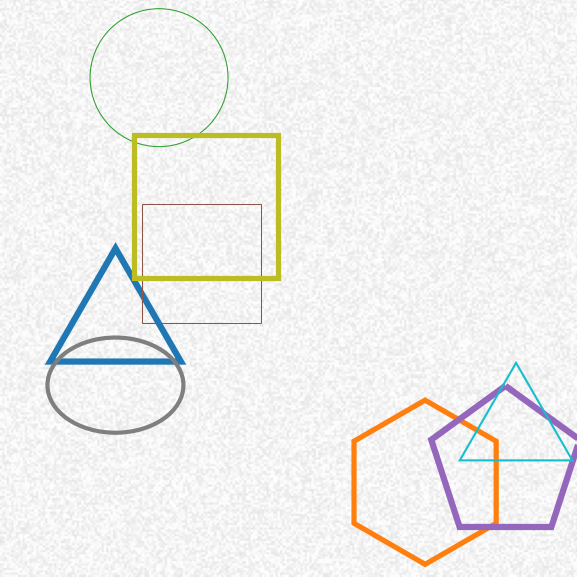[{"shape": "triangle", "thickness": 3, "radius": 0.65, "center": [0.2, 0.438]}, {"shape": "hexagon", "thickness": 2.5, "radius": 0.71, "center": [0.736, 0.164]}, {"shape": "circle", "thickness": 0.5, "radius": 0.6, "center": [0.275, 0.865]}, {"shape": "pentagon", "thickness": 3, "radius": 0.68, "center": [0.875, 0.196]}, {"shape": "square", "thickness": 0.5, "radius": 0.52, "center": [0.349, 0.544]}, {"shape": "oval", "thickness": 2, "radius": 0.59, "center": [0.2, 0.332]}, {"shape": "square", "thickness": 2.5, "radius": 0.62, "center": [0.356, 0.642]}, {"shape": "triangle", "thickness": 1, "radius": 0.56, "center": [0.894, 0.258]}]